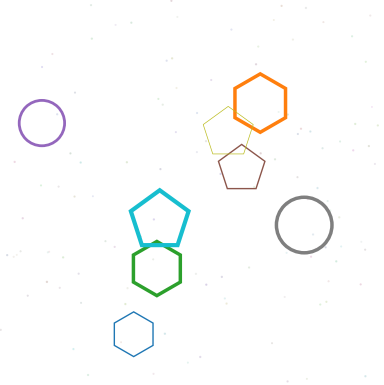[{"shape": "hexagon", "thickness": 1, "radius": 0.29, "center": [0.347, 0.132]}, {"shape": "hexagon", "thickness": 2.5, "radius": 0.38, "center": [0.676, 0.732]}, {"shape": "hexagon", "thickness": 2.5, "radius": 0.35, "center": [0.407, 0.302]}, {"shape": "circle", "thickness": 2, "radius": 0.29, "center": [0.109, 0.68]}, {"shape": "pentagon", "thickness": 1, "radius": 0.32, "center": [0.628, 0.561]}, {"shape": "circle", "thickness": 2.5, "radius": 0.36, "center": [0.79, 0.416]}, {"shape": "pentagon", "thickness": 0.5, "radius": 0.34, "center": [0.593, 0.655]}, {"shape": "pentagon", "thickness": 3, "radius": 0.39, "center": [0.415, 0.427]}]